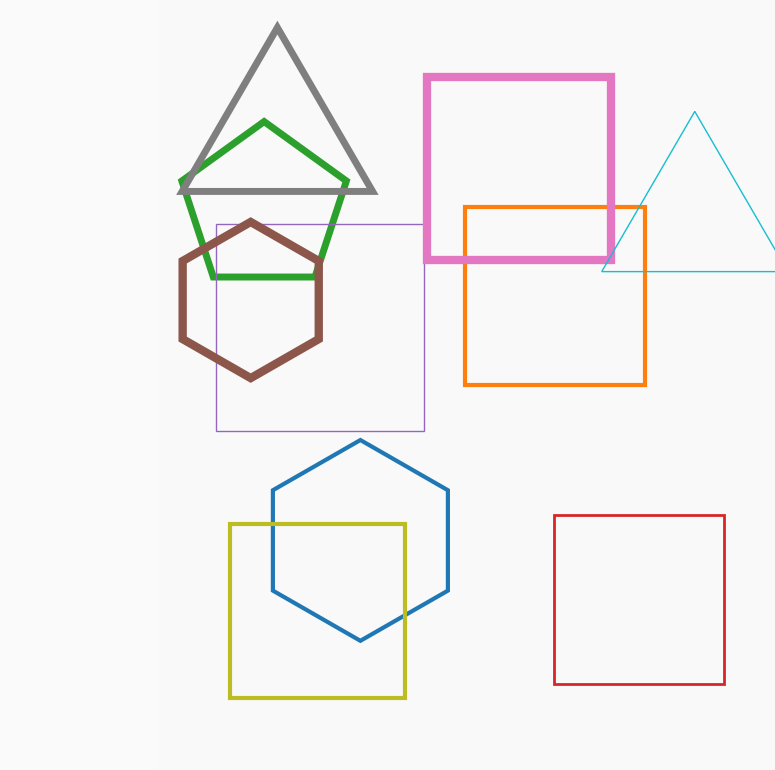[{"shape": "hexagon", "thickness": 1.5, "radius": 0.65, "center": [0.465, 0.298]}, {"shape": "square", "thickness": 1.5, "radius": 0.58, "center": [0.716, 0.616]}, {"shape": "pentagon", "thickness": 2.5, "radius": 0.56, "center": [0.341, 0.731]}, {"shape": "square", "thickness": 1, "radius": 0.55, "center": [0.825, 0.222]}, {"shape": "square", "thickness": 0.5, "radius": 0.67, "center": [0.413, 0.575]}, {"shape": "hexagon", "thickness": 3, "radius": 0.51, "center": [0.323, 0.61]}, {"shape": "square", "thickness": 3, "radius": 0.59, "center": [0.669, 0.781]}, {"shape": "triangle", "thickness": 2.5, "radius": 0.71, "center": [0.358, 0.822]}, {"shape": "square", "thickness": 1.5, "radius": 0.57, "center": [0.41, 0.207]}, {"shape": "triangle", "thickness": 0.5, "radius": 0.69, "center": [0.896, 0.717]}]